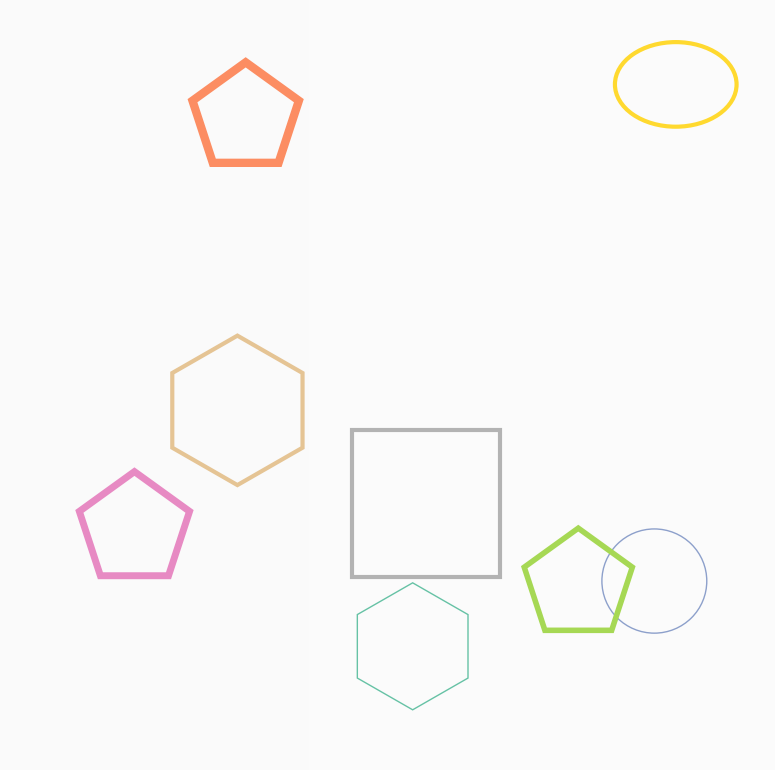[{"shape": "hexagon", "thickness": 0.5, "radius": 0.41, "center": [0.532, 0.161]}, {"shape": "pentagon", "thickness": 3, "radius": 0.36, "center": [0.317, 0.847]}, {"shape": "circle", "thickness": 0.5, "radius": 0.34, "center": [0.844, 0.245]}, {"shape": "pentagon", "thickness": 2.5, "radius": 0.37, "center": [0.173, 0.313]}, {"shape": "pentagon", "thickness": 2, "radius": 0.37, "center": [0.746, 0.241]}, {"shape": "oval", "thickness": 1.5, "radius": 0.39, "center": [0.872, 0.89]}, {"shape": "hexagon", "thickness": 1.5, "radius": 0.49, "center": [0.306, 0.467]}, {"shape": "square", "thickness": 1.5, "radius": 0.48, "center": [0.55, 0.346]}]